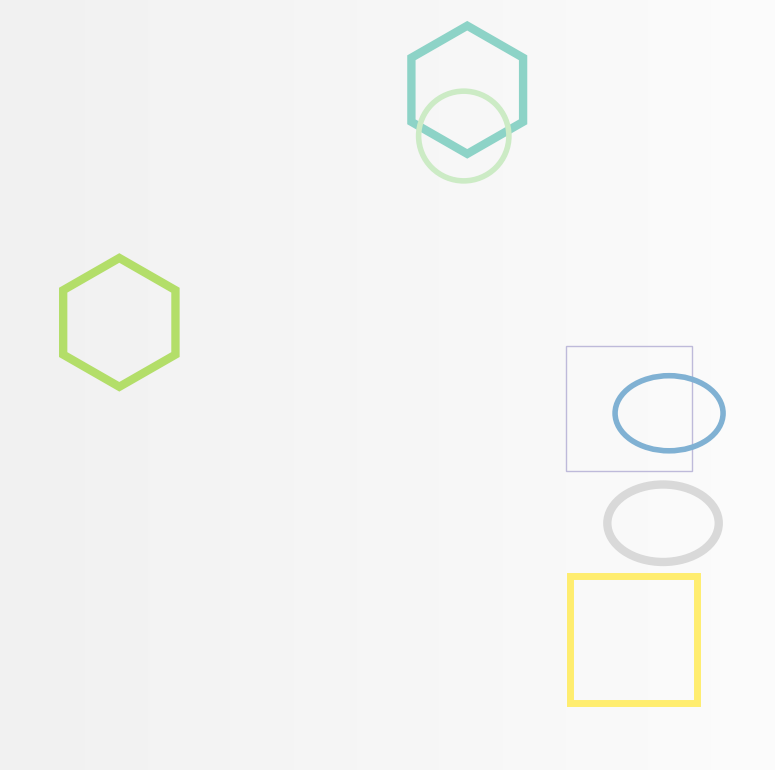[{"shape": "hexagon", "thickness": 3, "radius": 0.42, "center": [0.603, 0.883]}, {"shape": "square", "thickness": 0.5, "radius": 0.41, "center": [0.812, 0.47]}, {"shape": "oval", "thickness": 2, "radius": 0.35, "center": [0.863, 0.463]}, {"shape": "hexagon", "thickness": 3, "radius": 0.42, "center": [0.154, 0.581]}, {"shape": "oval", "thickness": 3, "radius": 0.36, "center": [0.856, 0.32]}, {"shape": "circle", "thickness": 2, "radius": 0.29, "center": [0.598, 0.823]}, {"shape": "square", "thickness": 2.5, "radius": 0.41, "center": [0.818, 0.17]}]